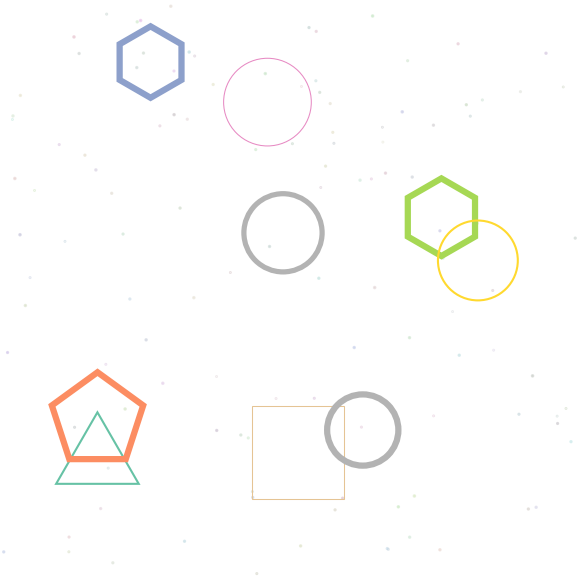[{"shape": "triangle", "thickness": 1, "radius": 0.41, "center": [0.169, 0.203]}, {"shape": "pentagon", "thickness": 3, "radius": 0.42, "center": [0.169, 0.271]}, {"shape": "hexagon", "thickness": 3, "radius": 0.31, "center": [0.261, 0.892]}, {"shape": "circle", "thickness": 0.5, "radius": 0.38, "center": [0.463, 0.822]}, {"shape": "hexagon", "thickness": 3, "radius": 0.34, "center": [0.764, 0.623]}, {"shape": "circle", "thickness": 1, "radius": 0.35, "center": [0.827, 0.548]}, {"shape": "square", "thickness": 0.5, "radius": 0.4, "center": [0.516, 0.216]}, {"shape": "circle", "thickness": 3, "radius": 0.31, "center": [0.628, 0.255]}, {"shape": "circle", "thickness": 2.5, "radius": 0.34, "center": [0.49, 0.596]}]